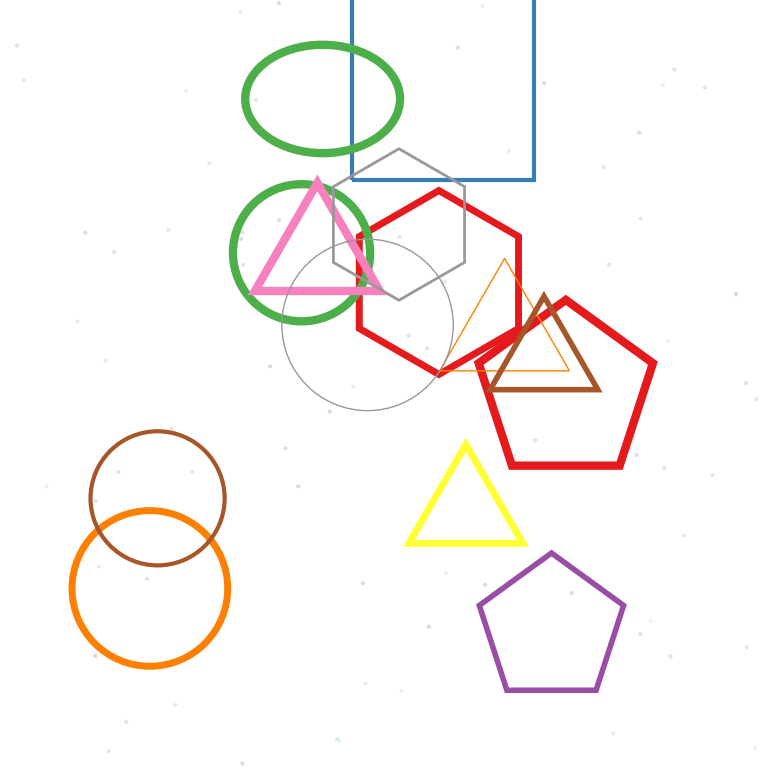[{"shape": "hexagon", "thickness": 2.5, "radius": 0.6, "center": [0.57, 0.633]}, {"shape": "pentagon", "thickness": 3, "radius": 0.6, "center": [0.735, 0.492]}, {"shape": "square", "thickness": 1.5, "radius": 0.59, "center": [0.575, 0.885]}, {"shape": "circle", "thickness": 3, "radius": 0.45, "center": [0.392, 0.672]}, {"shape": "oval", "thickness": 3, "radius": 0.5, "center": [0.419, 0.871]}, {"shape": "pentagon", "thickness": 2, "radius": 0.49, "center": [0.716, 0.183]}, {"shape": "circle", "thickness": 2.5, "radius": 0.51, "center": [0.195, 0.236]}, {"shape": "triangle", "thickness": 0.5, "radius": 0.49, "center": [0.655, 0.567]}, {"shape": "triangle", "thickness": 2.5, "radius": 0.43, "center": [0.605, 0.337]}, {"shape": "triangle", "thickness": 2, "radius": 0.4, "center": [0.706, 0.534]}, {"shape": "circle", "thickness": 1.5, "radius": 0.44, "center": [0.205, 0.353]}, {"shape": "triangle", "thickness": 3, "radius": 0.47, "center": [0.412, 0.669]}, {"shape": "circle", "thickness": 0.5, "radius": 0.56, "center": [0.477, 0.578]}, {"shape": "hexagon", "thickness": 1, "radius": 0.49, "center": [0.518, 0.708]}]